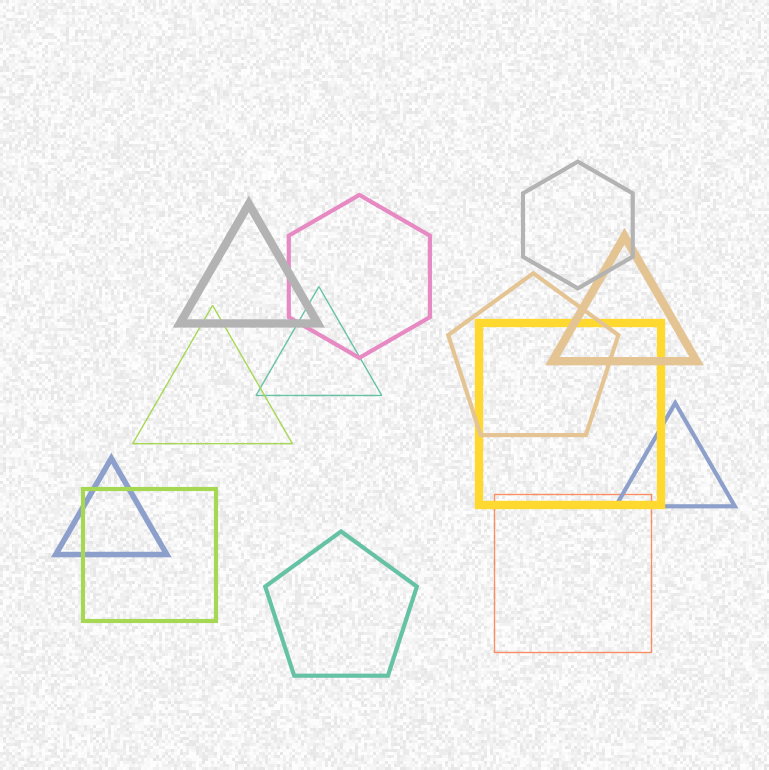[{"shape": "triangle", "thickness": 0.5, "radius": 0.47, "center": [0.414, 0.534]}, {"shape": "pentagon", "thickness": 1.5, "radius": 0.52, "center": [0.443, 0.206]}, {"shape": "square", "thickness": 0.5, "radius": 0.51, "center": [0.744, 0.256]}, {"shape": "triangle", "thickness": 1.5, "radius": 0.45, "center": [0.877, 0.387]}, {"shape": "triangle", "thickness": 2, "radius": 0.42, "center": [0.145, 0.321]}, {"shape": "hexagon", "thickness": 1.5, "radius": 0.53, "center": [0.467, 0.641]}, {"shape": "triangle", "thickness": 0.5, "radius": 0.6, "center": [0.276, 0.484]}, {"shape": "square", "thickness": 1.5, "radius": 0.43, "center": [0.194, 0.279]}, {"shape": "square", "thickness": 3, "radius": 0.59, "center": [0.74, 0.462]}, {"shape": "pentagon", "thickness": 1.5, "radius": 0.58, "center": [0.693, 0.529]}, {"shape": "triangle", "thickness": 3, "radius": 0.54, "center": [0.811, 0.585]}, {"shape": "triangle", "thickness": 3, "radius": 0.52, "center": [0.323, 0.632]}, {"shape": "hexagon", "thickness": 1.5, "radius": 0.41, "center": [0.75, 0.708]}]